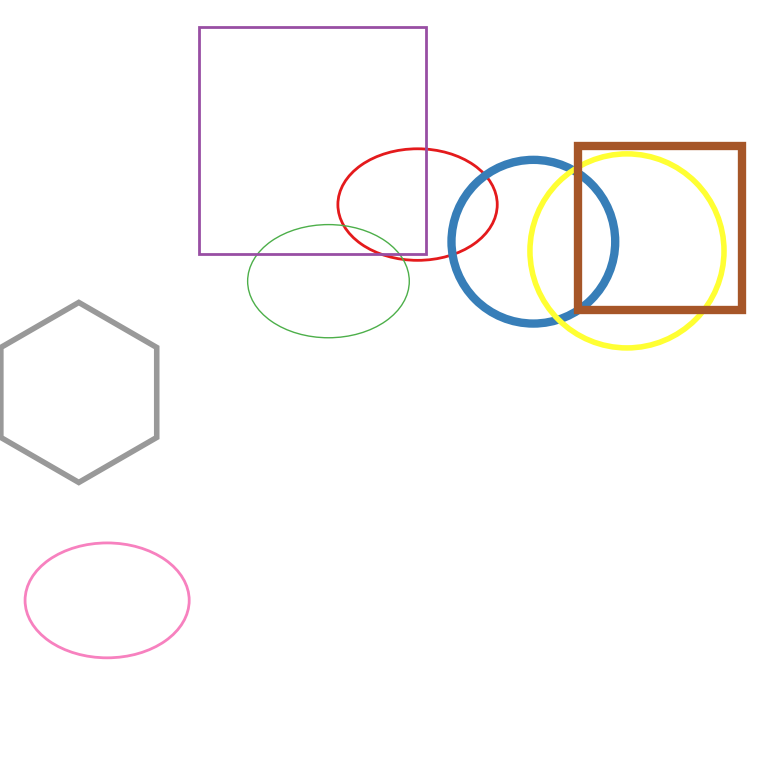[{"shape": "oval", "thickness": 1, "radius": 0.52, "center": [0.542, 0.734]}, {"shape": "circle", "thickness": 3, "radius": 0.53, "center": [0.693, 0.686]}, {"shape": "oval", "thickness": 0.5, "radius": 0.52, "center": [0.427, 0.635]}, {"shape": "square", "thickness": 1, "radius": 0.74, "center": [0.406, 0.818]}, {"shape": "circle", "thickness": 2, "radius": 0.63, "center": [0.814, 0.674]}, {"shape": "square", "thickness": 3, "radius": 0.53, "center": [0.857, 0.703]}, {"shape": "oval", "thickness": 1, "radius": 0.53, "center": [0.139, 0.22]}, {"shape": "hexagon", "thickness": 2, "radius": 0.58, "center": [0.102, 0.49]}]